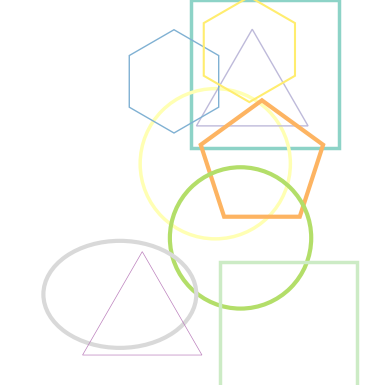[{"shape": "square", "thickness": 2.5, "radius": 0.96, "center": [0.687, 0.808]}, {"shape": "circle", "thickness": 2.5, "radius": 0.98, "center": [0.559, 0.575]}, {"shape": "triangle", "thickness": 1, "radius": 0.84, "center": [0.655, 0.757]}, {"shape": "hexagon", "thickness": 1, "radius": 0.67, "center": [0.452, 0.789]}, {"shape": "pentagon", "thickness": 3, "radius": 0.84, "center": [0.68, 0.572]}, {"shape": "circle", "thickness": 3, "radius": 0.92, "center": [0.625, 0.382]}, {"shape": "oval", "thickness": 3, "radius": 0.99, "center": [0.311, 0.235]}, {"shape": "triangle", "thickness": 0.5, "radius": 0.9, "center": [0.369, 0.167]}, {"shape": "square", "thickness": 2.5, "radius": 0.89, "center": [0.75, 0.142]}, {"shape": "hexagon", "thickness": 1.5, "radius": 0.68, "center": [0.648, 0.872]}]